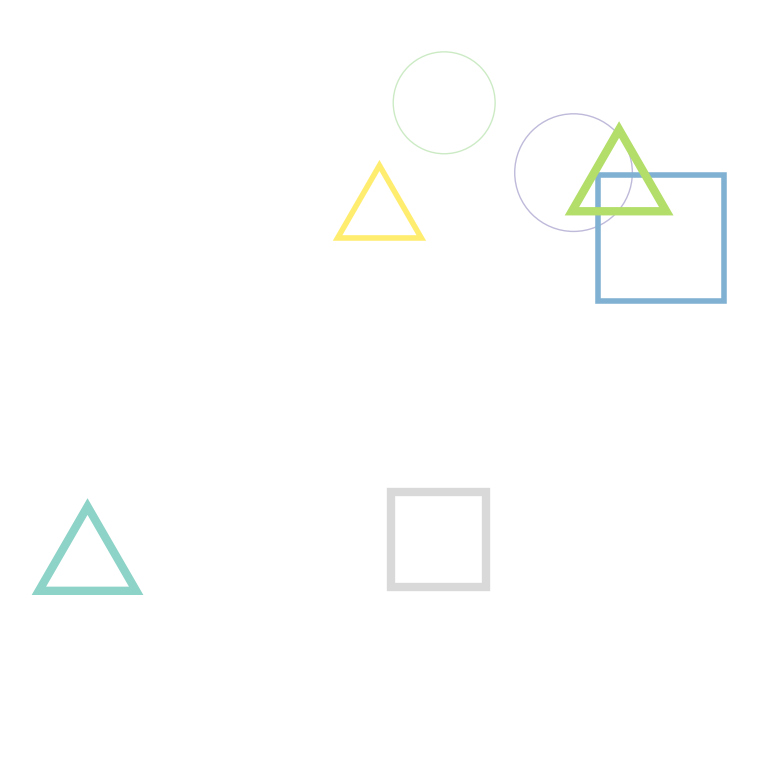[{"shape": "triangle", "thickness": 3, "radius": 0.36, "center": [0.114, 0.269]}, {"shape": "circle", "thickness": 0.5, "radius": 0.38, "center": [0.745, 0.776]}, {"shape": "square", "thickness": 2, "radius": 0.41, "center": [0.858, 0.691]}, {"shape": "triangle", "thickness": 3, "radius": 0.35, "center": [0.804, 0.761]}, {"shape": "square", "thickness": 3, "radius": 0.31, "center": [0.57, 0.299]}, {"shape": "circle", "thickness": 0.5, "radius": 0.33, "center": [0.577, 0.866]}, {"shape": "triangle", "thickness": 2, "radius": 0.31, "center": [0.493, 0.722]}]